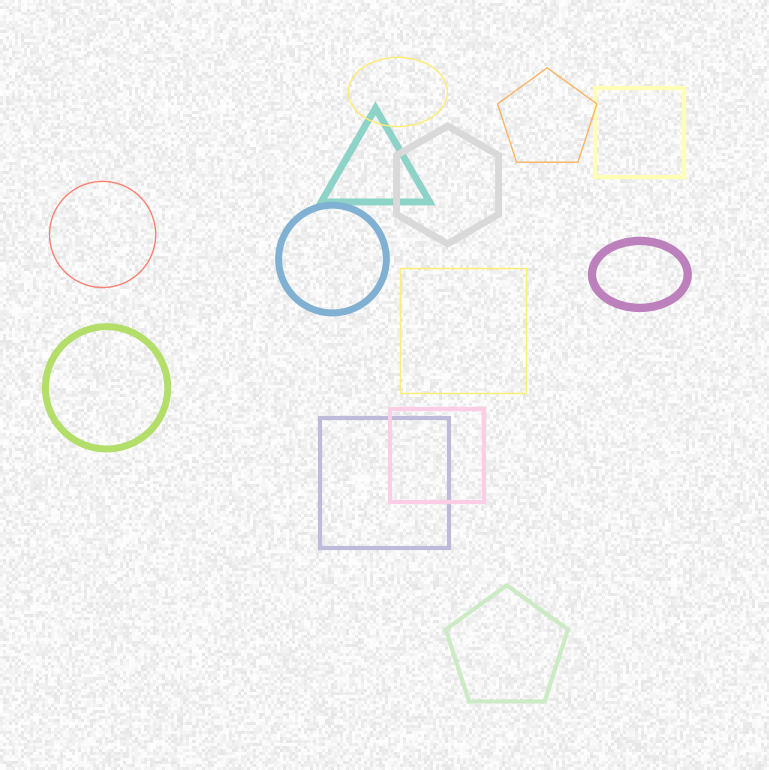[{"shape": "triangle", "thickness": 2.5, "radius": 0.41, "center": [0.488, 0.778]}, {"shape": "square", "thickness": 1.5, "radius": 0.29, "center": [0.831, 0.828]}, {"shape": "square", "thickness": 1.5, "radius": 0.42, "center": [0.499, 0.373]}, {"shape": "circle", "thickness": 0.5, "radius": 0.34, "center": [0.133, 0.696]}, {"shape": "circle", "thickness": 2.5, "radius": 0.35, "center": [0.432, 0.664]}, {"shape": "pentagon", "thickness": 0.5, "radius": 0.34, "center": [0.711, 0.844]}, {"shape": "circle", "thickness": 2.5, "radius": 0.4, "center": [0.138, 0.496]}, {"shape": "square", "thickness": 1.5, "radius": 0.3, "center": [0.567, 0.408]}, {"shape": "hexagon", "thickness": 2.5, "radius": 0.38, "center": [0.581, 0.76]}, {"shape": "oval", "thickness": 3, "radius": 0.31, "center": [0.831, 0.644]}, {"shape": "pentagon", "thickness": 1.5, "radius": 0.42, "center": [0.658, 0.157]}, {"shape": "square", "thickness": 0.5, "radius": 0.41, "center": [0.601, 0.571]}, {"shape": "oval", "thickness": 0.5, "radius": 0.32, "center": [0.517, 0.881]}]